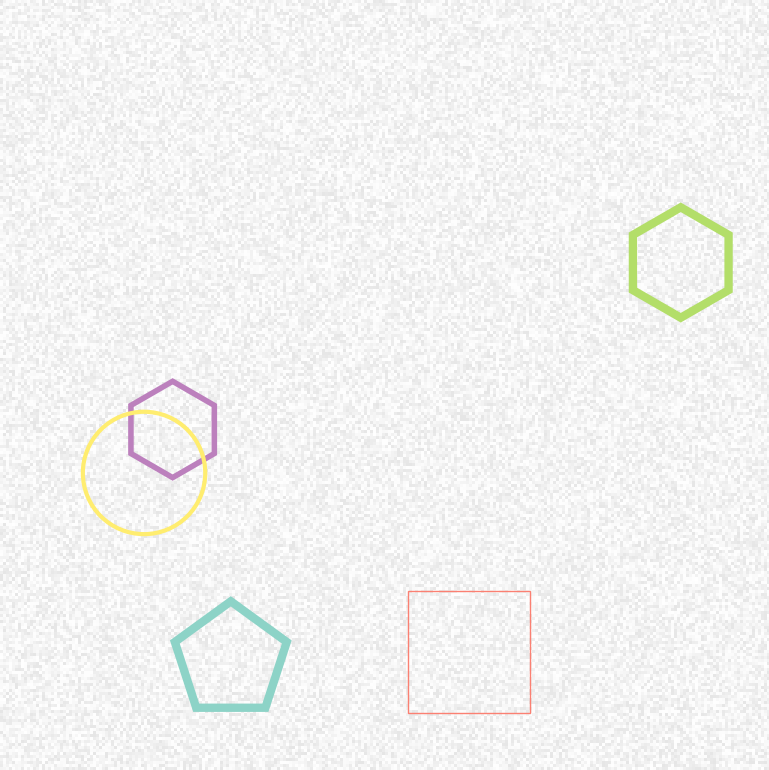[{"shape": "pentagon", "thickness": 3, "radius": 0.38, "center": [0.3, 0.143]}, {"shape": "square", "thickness": 0.5, "radius": 0.4, "center": [0.609, 0.153]}, {"shape": "hexagon", "thickness": 3, "radius": 0.36, "center": [0.884, 0.659]}, {"shape": "hexagon", "thickness": 2, "radius": 0.31, "center": [0.224, 0.442]}, {"shape": "circle", "thickness": 1.5, "radius": 0.4, "center": [0.187, 0.386]}]